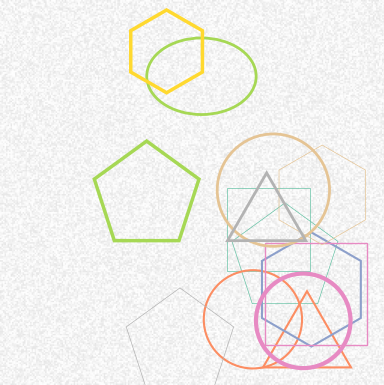[{"shape": "square", "thickness": 0.5, "radius": 0.54, "center": [0.698, 0.404]}, {"shape": "pentagon", "thickness": 0.5, "radius": 0.72, "center": [0.74, 0.328]}, {"shape": "circle", "thickness": 1.5, "radius": 0.64, "center": [0.657, 0.171]}, {"shape": "triangle", "thickness": 1.5, "radius": 0.66, "center": [0.797, 0.112]}, {"shape": "hexagon", "thickness": 1.5, "radius": 0.74, "center": [0.809, 0.248]}, {"shape": "square", "thickness": 1, "radius": 0.66, "center": [0.821, 0.236]}, {"shape": "circle", "thickness": 3, "radius": 0.61, "center": [0.788, 0.167]}, {"shape": "oval", "thickness": 2, "radius": 0.71, "center": [0.523, 0.802]}, {"shape": "pentagon", "thickness": 2.5, "radius": 0.71, "center": [0.381, 0.491]}, {"shape": "hexagon", "thickness": 2.5, "radius": 0.54, "center": [0.433, 0.867]}, {"shape": "circle", "thickness": 2, "radius": 0.73, "center": [0.71, 0.506]}, {"shape": "hexagon", "thickness": 0.5, "radius": 0.65, "center": [0.837, 0.494]}, {"shape": "triangle", "thickness": 2, "radius": 0.59, "center": [0.693, 0.434]}, {"shape": "pentagon", "thickness": 0.5, "radius": 0.73, "center": [0.467, 0.106]}]